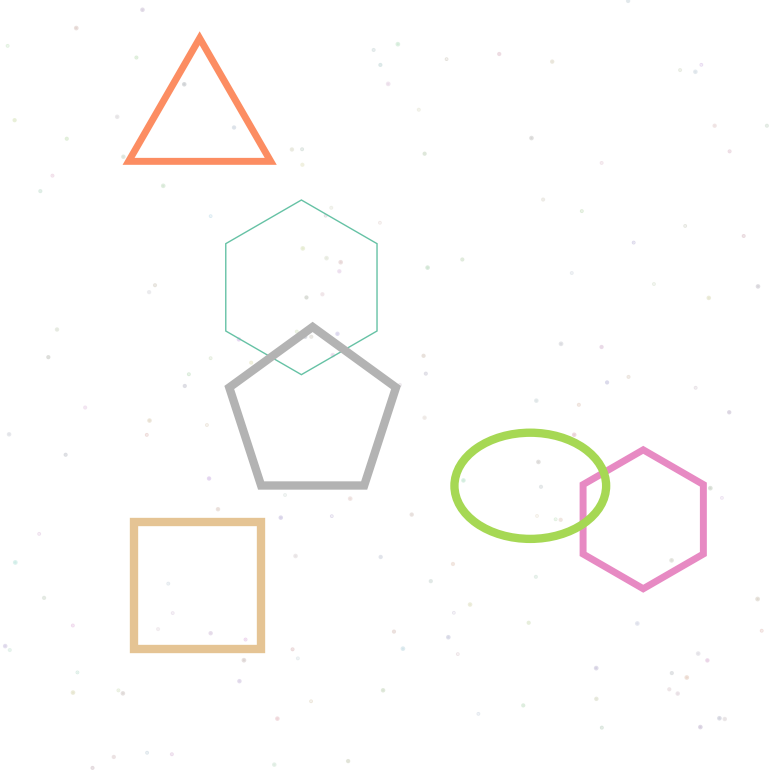[{"shape": "hexagon", "thickness": 0.5, "radius": 0.57, "center": [0.391, 0.627]}, {"shape": "triangle", "thickness": 2.5, "radius": 0.53, "center": [0.259, 0.844]}, {"shape": "hexagon", "thickness": 2.5, "radius": 0.45, "center": [0.835, 0.326]}, {"shape": "oval", "thickness": 3, "radius": 0.49, "center": [0.689, 0.369]}, {"shape": "square", "thickness": 3, "radius": 0.41, "center": [0.256, 0.239]}, {"shape": "pentagon", "thickness": 3, "radius": 0.57, "center": [0.406, 0.462]}]